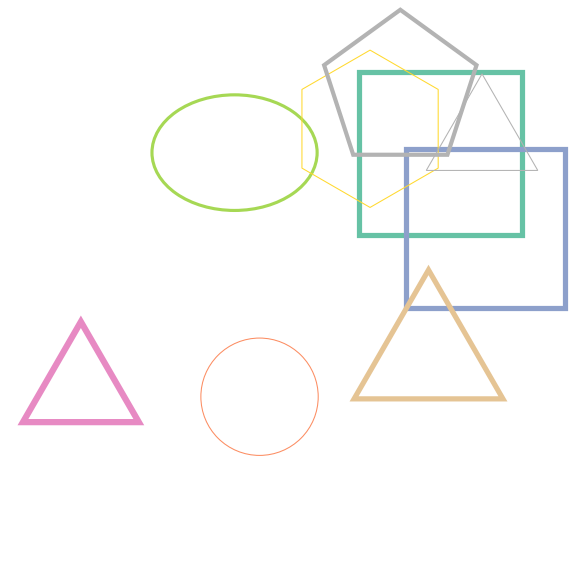[{"shape": "square", "thickness": 2.5, "radius": 0.71, "center": [0.764, 0.734]}, {"shape": "circle", "thickness": 0.5, "radius": 0.51, "center": [0.449, 0.312]}, {"shape": "square", "thickness": 2.5, "radius": 0.69, "center": [0.84, 0.603]}, {"shape": "triangle", "thickness": 3, "radius": 0.58, "center": [0.14, 0.326]}, {"shape": "oval", "thickness": 1.5, "radius": 0.71, "center": [0.406, 0.735]}, {"shape": "hexagon", "thickness": 0.5, "radius": 0.68, "center": [0.641, 0.776]}, {"shape": "triangle", "thickness": 2.5, "radius": 0.74, "center": [0.742, 0.383]}, {"shape": "pentagon", "thickness": 2, "radius": 0.69, "center": [0.693, 0.843]}, {"shape": "triangle", "thickness": 0.5, "radius": 0.56, "center": [0.835, 0.76]}]